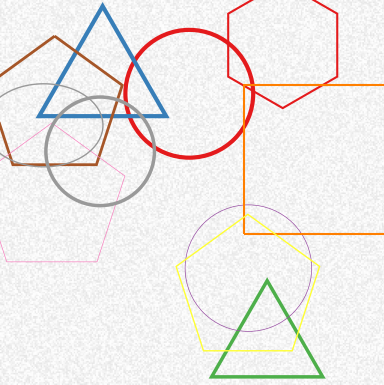[{"shape": "circle", "thickness": 3, "radius": 0.83, "center": [0.492, 0.756]}, {"shape": "hexagon", "thickness": 1.5, "radius": 0.82, "center": [0.734, 0.883]}, {"shape": "triangle", "thickness": 3, "radius": 0.95, "center": [0.267, 0.794]}, {"shape": "triangle", "thickness": 2.5, "radius": 0.83, "center": [0.694, 0.104]}, {"shape": "circle", "thickness": 0.5, "radius": 0.82, "center": [0.645, 0.304]}, {"shape": "square", "thickness": 1.5, "radius": 0.97, "center": [0.828, 0.586]}, {"shape": "pentagon", "thickness": 1, "radius": 0.98, "center": [0.644, 0.247]}, {"shape": "pentagon", "thickness": 2, "radius": 0.92, "center": [0.142, 0.722]}, {"shape": "pentagon", "thickness": 0.5, "radius": 1.0, "center": [0.135, 0.481]}, {"shape": "circle", "thickness": 2.5, "radius": 0.71, "center": [0.26, 0.607]}, {"shape": "oval", "thickness": 1, "radius": 0.77, "center": [0.113, 0.675]}]